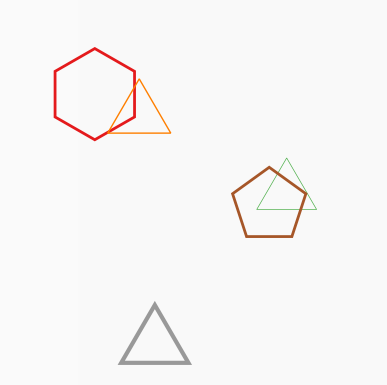[{"shape": "hexagon", "thickness": 2, "radius": 0.59, "center": [0.245, 0.755]}, {"shape": "triangle", "thickness": 0.5, "radius": 0.45, "center": [0.74, 0.5]}, {"shape": "triangle", "thickness": 1, "radius": 0.47, "center": [0.359, 0.701]}, {"shape": "pentagon", "thickness": 2, "radius": 0.5, "center": [0.695, 0.466]}, {"shape": "triangle", "thickness": 3, "radius": 0.5, "center": [0.4, 0.108]}]